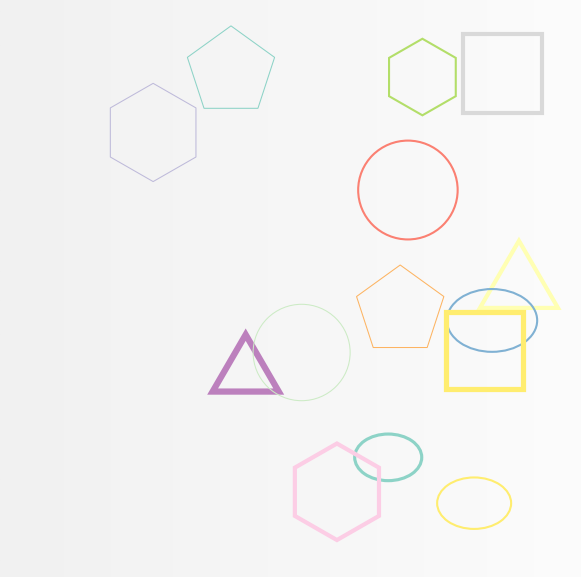[{"shape": "oval", "thickness": 1.5, "radius": 0.29, "center": [0.668, 0.207]}, {"shape": "pentagon", "thickness": 0.5, "radius": 0.39, "center": [0.397, 0.875]}, {"shape": "triangle", "thickness": 2, "radius": 0.39, "center": [0.893, 0.505]}, {"shape": "hexagon", "thickness": 0.5, "radius": 0.43, "center": [0.263, 0.77]}, {"shape": "circle", "thickness": 1, "radius": 0.43, "center": [0.702, 0.67]}, {"shape": "oval", "thickness": 1, "radius": 0.39, "center": [0.847, 0.444]}, {"shape": "pentagon", "thickness": 0.5, "radius": 0.39, "center": [0.689, 0.461]}, {"shape": "hexagon", "thickness": 1, "radius": 0.33, "center": [0.727, 0.866]}, {"shape": "hexagon", "thickness": 2, "radius": 0.42, "center": [0.58, 0.148]}, {"shape": "square", "thickness": 2, "radius": 0.34, "center": [0.864, 0.873]}, {"shape": "triangle", "thickness": 3, "radius": 0.33, "center": [0.423, 0.354]}, {"shape": "circle", "thickness": 0.5, "radius": 0.42, "center": [0.519, 0.389]}, {"shape": "oval", "thickness": 1, "radius": 0.32, "center": [0.816, 0.128]}, {"shape": "square", "thickness": 2.5, "radius": 0.33, "center": [0.834, 0.392]}]